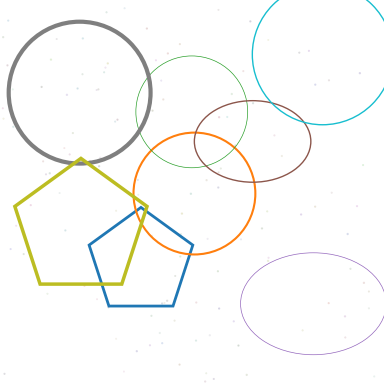[{"shape": "pentagon", "thickness": 2, "radius": 0.71, "center": [0.366, 0.32]}, {"shape": "circle", "thickness": 1.5, "radius": 0.79, "center": [0.505, 0.497]}, {"shape": "circle", "thickness": 0.5, "radius": 0.73, "center": [0.498, 0.709]}, {"shape": "oval", "thickness": 0.5, "radius": 0.95, "center": [0.814, 0.211]}, {"shape": "oval", "thickness": 1, "radius": 0.76, "center": [0.656, 0.633]}, {"shape": "circle", "thickness": 3, "radius": 0.92, "center": [0.207, 0.759]}, {"shape": "pentagon", "thickness": 2.5, "radius": 0.9, "center": [0.21, 0.408]}, {"shape": "circle", "thickness": 1, "radius": 0.91, "center": [0.838, 0.858]}]